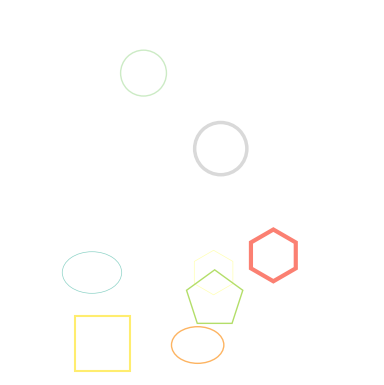[{"shape": "oval", "thickness": 0.5, "radius": 0.39, "center": [0.239, 0.292]}, {"shape": "hexagon", "thickness": 0.5, "radius": 0.29, "center": [0.555, 0.292]}, {"shape": "hexagon", "thickness": 3, "radius": 0.34, "center": [0.71, 0.337]}, {"shape": "oval", "thickness": 1, "radius": 0.34, "center": [0.513, 0.104]}, {"shape": "pentagon", "thickness": 1, "radius": 0.38, "center": [0.558, 0.222]}, {"shape": "circle", "thickness": 2.5, "radius": 0.34, "center": [0.573, 0.614]}, {"shape": "circle", "thickness": 1, "radius": 0.3, "center": [0.373, 0.81]}, {"shape": "square", "thickness": 1.5, "radius": 0.36, "center": [0.266, 0.107]}]